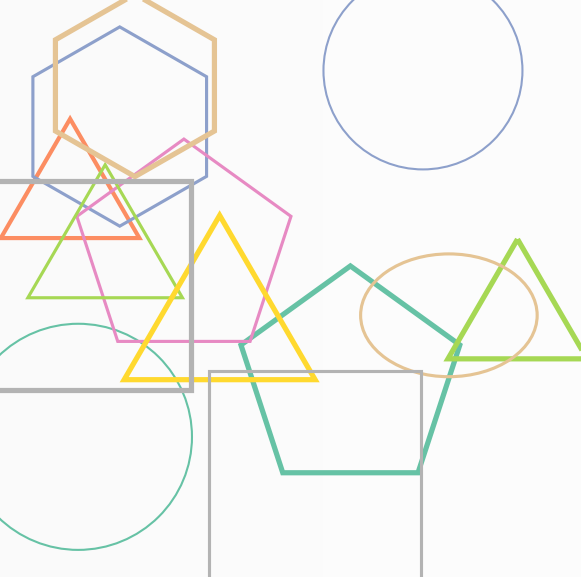[{"shape": "pentagon", "thickness": 2.5, "radius": 0.99, "center": [0.603, 0.341]}, {"shape": "circle", "thickness": 1, "radius": 0.98, "center": [0.135, 0.243]}, {"shape": "triangle", "thickness": 2, "radius": 0.69, "center": [0.121, 0.656]}, {"shape": "circle", "thickness": 1, "radius": 0.86, "center": [0.728, 0.877]}, {"shape": "hexagon", "thickness": 1.5, "radius": 0.86, "center": [0.206, 0.78]}, {"shape": "pentagon", "thickness": 1.5, "radius": 0.97, "center": [0.316, 0.565]}, {"shape": "triangle", "thickness": 1.5, "radius": 0.77, "center": [0.181, 0.56]}, {"shape": "triangle", "thickness": 2.5, "radius": 0.69, "center": [0.89, 0.447]}, {"shape": "triangle", "thickness": 2.5, "radius": 0.95, "center": [0.378, 0.436]}, {"shape": "hexagon", "thickness": 2.5, "radius": 0.79, "center": [0.232, 0.851]}, {"shape": "oval", "thickness": 1.5, "radius": 0.76, "center": [0.772, 0.453]}, {"shape": "square", "thickness": 1.5, "radius": 0.91, "center": [0.541, 0.175]}, {"shape": "square", "thickness": 2.5, "radius": 0.91, "center": [0.147, 0.505]}]